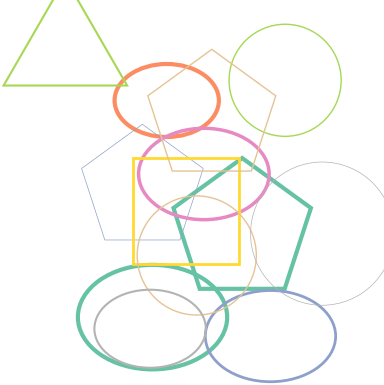[{"shape": "oval", "thickness": 3, "radius": 0.97, "center": [0.396, 0.176]}, {"shape": "pentagon", "thickness": 3, "radius": 0.94, "center": [0.629, 0.402]}, {"shape": "oval", "thickness": 3, "radius": 0.68, "center": [0.433, 0.739]}, {"shape": "pentagon", "thickness": 0.5, "radius": 0.83, "center": [0.37, 0.511]}, {"shape": "oval", "thickness": 2, "radius": 0.85, "center": [0.703, 0.127]}, {"shape": "oval", "thickness": 2.5, "radius": 0.85, "center": [0.53, 0.548]}, {"shape": "triangle", "thickness": 1.5, "radius": 0.93, "center": [0.17, 0.87]}, {"shape": "circle", "thickness": 1, "radius": 0.73, "center": [0.741, 0.791]}, {"shape": "square", "thickness": 2, "radius": 0.69, "center": [0.483, 0.453]}, {"shape": "circle", "thickness": 1, "radius": 0.77, "center": [0.511, 0.336]}, {"shape": "pentagon", "thickness": 1, "radius": 0.87, "center": [0.55, 0.697]}, {"shape": "oval", "thickness": 1.5, "radius": 0.72, "center": [0.39, 0.146]}, {"shape": "circle", "thickness": 0.5, "radius": 0.93, "center": [0.837, 0.393]}]